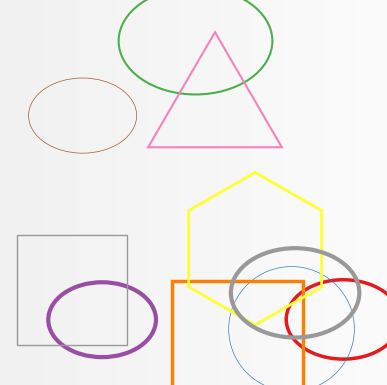[{"shape": "oval", "thickness": 2.5, "radius": 0.74, "center": [0.886, 0.17]}, {"shape": "circle", "thickness": 0.5, "radius": 0.81, "center": [0.752, 0.145]}, {"shape": "oval", "thickness": 1.5, "radius": 0.99, "center": [0.505, 0.893]}, {"shape": "oval", "thickness": 3, "radius": 0.69, "center": [0.264, 0.17]}, {"shape": "square", "thickness": 2.5, "radius": 0.85, "center": [0.614, 0.102]}, {"shape": "hexagon", "thickness": 2, "radius": 0.99, "center": [0.658, 0.354]}, {"shape": "oval", "thickness": 0.5, "radius": 0.7, "center": [0.213, 0.7]}, {"shape": "triangle", "thickness": 1.5, "radius": 1.0, "center": [0.555, 0.717]}, {"shape": "oval", "thickness": 3, "radius": 0.83, "center": [0.762, 0.239]}, {"shape": "square", "thickness": 1, "radius": 0.71, "center": [0.186, 0.246]}]